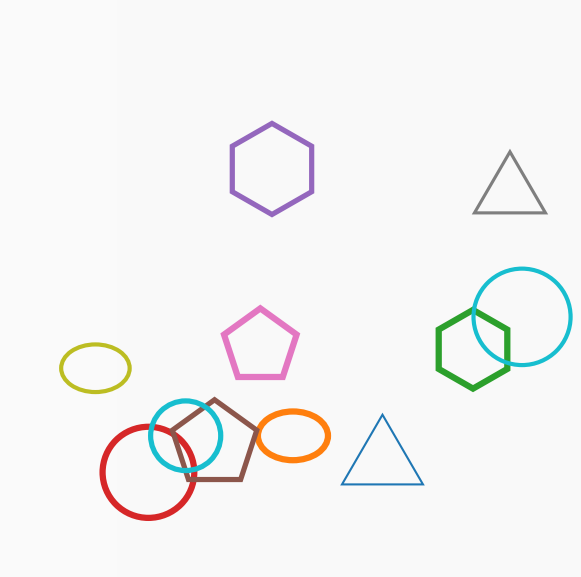[{"shape": "triangle", "thickness": 1, "radius": 0.4, "center": [0.658, 0.201]}, {"shape": "oval", "thickness": 3, "radius": 0.3, "center": [0.504, 0.244]}, {"shape": "hexagon", "thickness": 3, "radius": 0.34, "center": [0.814, 0.394]}, {"shape": "circle", "thickness": 3, "radius": 0.39, "center": [0.255, 0.181]}, {"shape": "hexagon", "thickness": 2.5, "radius": 0.39, "center": [0.468, 0.707]}, {"shape": "pentagon", "thickness": 2.5, "radius": 0.38, "center": [0.369, 0.231]}, {"shape": "pentagon", "thickness": 3, "radius": 0.33, "center": [0.448, 0.399]}, {"shape": "triangle", "thickness": 1.5, "radius": 0.35, "center": [0.877, 0.666]}, {"shape": "oval", "thickness": 2, "radius": 0.29, "center": [0.164, 0.361]}, {"shape": "circle", "thickness": 2.5, "radius": 0.3, "center": [0.319, 0.245]}, {"shape": "circle", "thickness": 2, "radius": 0.42, "center": [0.898, 0.45]}]